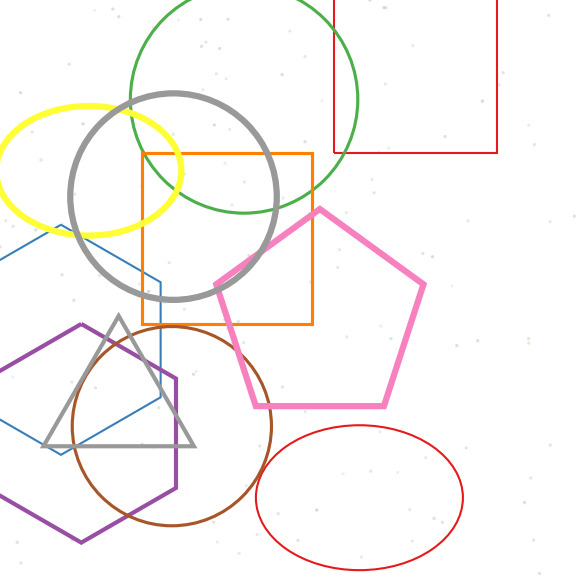[{"shape": "oval", "thickness": 1, "radius": 0.9, "center": [0.622, 0.137]}, {"shape": "square", "thickness": 1, "radius": 0.71, "center": [0.719, 0.876]}, {"shape": "hexagon", "thickness": 1, "radius": 1.0, "center": [0.106, 0.411]}, {"shape": "circle", "thickness": 1.5, "radius": 0.98, "center": [0.423, 0.827]}, {"shape": "hexagon", "thickness": 2, "radius": 0.95, "center": [0.141, 0.249]}, {"shape": "square", "thickness": 1.5, "radius": 0.74, "center": [0.393, 0.586]}, {"shape": "oval", "thickness": 3, "radius": 0.8, "center": [0.154, 0.703]}, {"shape": "circle", "thickness": 1.5, "radius": 0.86, "center": [0.298, 0.261]}, {"shape": "pentagon", "thickness": 3, "radius": 0.94, "center": [0.554, 0.448]}, {"shape": "circle", "thickness": 3, "radius": 0.89, "center": [0.3, 0.659]}, {"shape": "triangle", "thickness": 2, "radius": 0.75, "center": [0.206, 0.302]}]